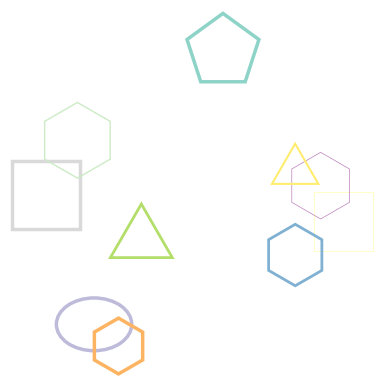[{"shape": "pentagon", "thickness": 2.5, "radius": 0.49, "center": [0.579, 0.867]}, {"shape": "square", "thickness": 0.5, "radius": 0.38, "center": [0.892, 0.424]}, {"shape": "oval", "thickness": 2.5, "radius": 0.49, "center": [0.244, 0.158]}, {"shape": "hexagon", "thickness": 2, "radius": 0.4, "center": [0.767, 0.338]}, {"shape": "hexagon", "thickness": 2.5, "radius": 0.36, "center": [0.308, 0.101]}, {"shape": "triangle", "thickness": 2, "radius": 0.46, "center": [0.367, 0.377]}, {"shape": "square", "thickness": 2.5, "radius": 0.44, "center": [0.119, 0.495]}, {"shape": "hexagon", "thickness": 0.5, "radius": 0.43, "center": [0.833, 0.518]}, {"shape": "hexagon", "thickness": 1, "radius": 0.49, "center": [0.201, 0.636]}, {"shape": "triangle", "thickness": 1.5, "radius": 0.35, "center": [0.767, 0.557]}]